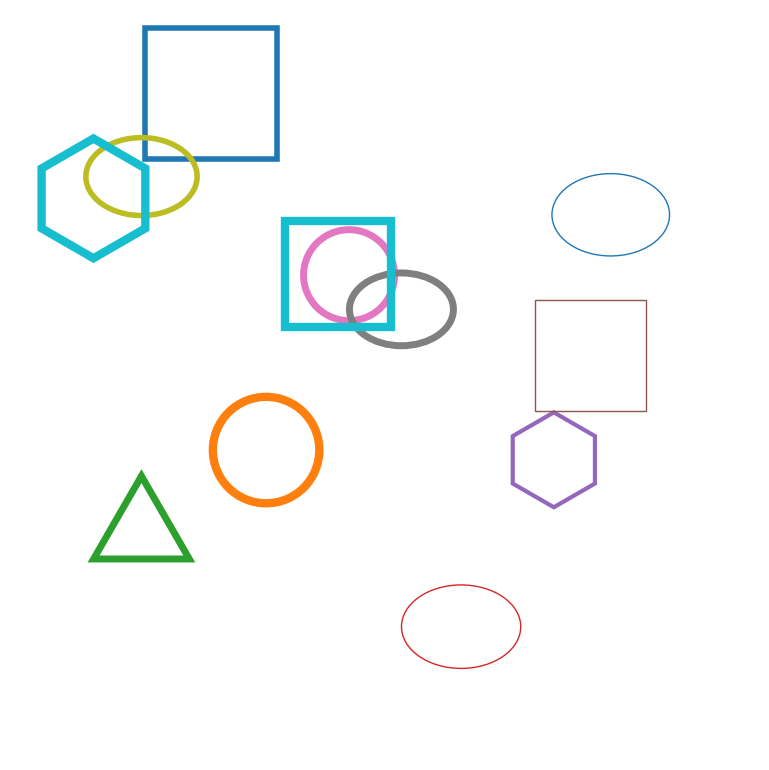[{"shape": "oval", "thickness": 0.5, "radius": 0.38, "center": [0.793, 0.721]}, {"shape": "square", "thickness": 2, "radius": 0.43, "center": [0.274, 0.879]}, {"shape": "circle", "thickness": 3, "radius": 0.35, "center": [0.346, 0.416]}, {"shape": "triangle", "thickness": 2.5, "radius": 0.36, "center": [0.184, 0.31]}, {"shape": "oval", "thickness": 0.5, "radius": 0.39, "center": [0.599, 0.186]}, {"shape": "hexagon", "thickness": 1.5, "radius": 0.31, "center": [0.719, 0.403]}, {"shape": "square", "thickness": 0.5, "radius": 0.36, "center": [0.767, 0.539]}, {"shape": "circle", "thickness": 2.5, "radius": 0.3, "center": [0.453, 0.643]}, {"shape": "oval", "thickness": 2.5, "radius": 0.34, "center": [0.521, 0.598]}, {"shape": "oval", "thickness": 2, "radius": 0.36, "center": [0.184, 0.771]}, {"shape": "square", "thickness": 3, "radius": 0.34, "center": [0.44, 0.644]}, {"shape": "hexagon", "thickness": 3, "radius": 0.39, "center": [0.121, 0.742]}]